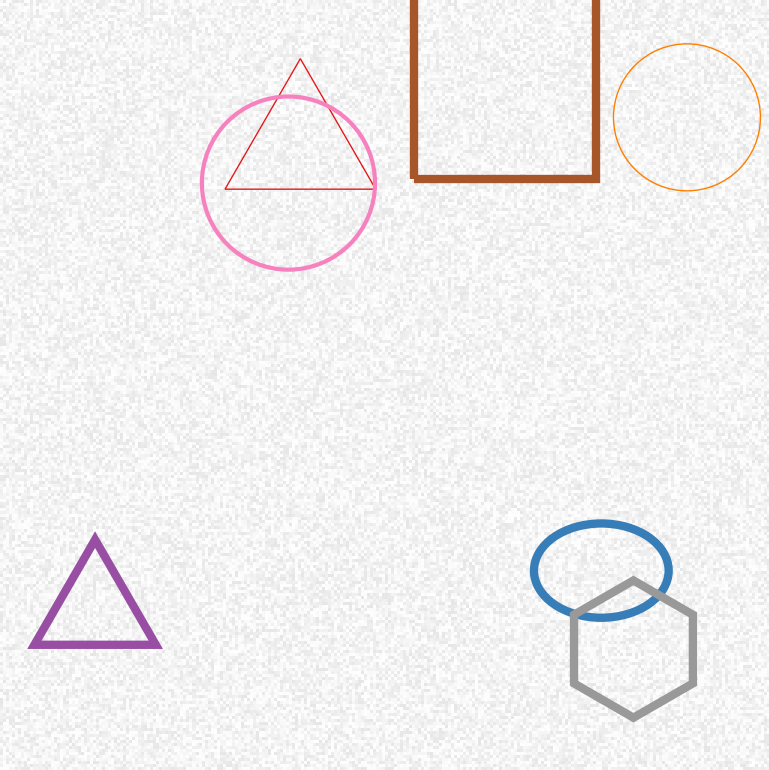[{"shape": "triangle", "thickness": 0.5, "radius": 0.56, "center": [0.39, 0.811]}, {"shape": "oval", "thickness": 3, "radius": 0.44, "center": [0.781, 0.259]}, {"shape": "triangle", "thickness": 3, "radius": 0.46, "center": [0.123, 0.208]}, {"shape": "circle", "thickness": 0.5, "radius": 0.48, "center": [0.892, 0.848]}, {"shape": "square", "thickness": 3, "radius": 0.59, "center": [0.656, 0.885]}, {"shape": "circle", "thickness": 1.5, "radius": 0.56, "center": [0.375, 0.762]}, {"shape": "hexagon", "thickness": 3, "radius": 0.45, "center": [0.823, 0.157]}]